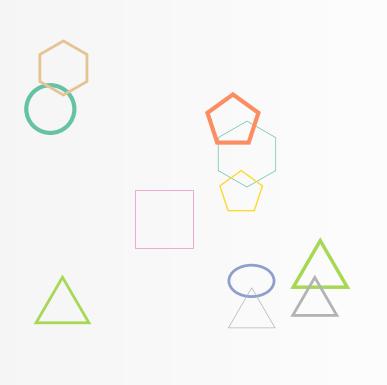[{"shape": "circle", "thickness": 3, "radius": 0.31, "center": [0.13, 0.717]}, {"shape": "hexagon", "thickness": 0.5, "radius": 0.43, "center": [0.637, 0.6]}, {"shape": "pentagon", "thickness": 3, "radius": 0.35, "center": [0.601, 0.686]}, {"shape": "oval", "thickness": 2, "radius": 0.29, "center": [0.649, 0.27]}, {"shape": "square", "thickness": 0.5, "radius": 0.37, "center": [0.423, 0.431]}, {"shape": "triangle", "thickness": 2.5, "radius": 0.4, "center": [0.826, 0.294]}, {"shape": "triangle", "thickness": 2, "radius": 0.39, "center": [0.161, 0.201]}, {"shape": "pentagon", "thickness": 1, "radius": 0.29, "center": [0.622, 0.499]}, {"shape": "hexagon", "thickness": 2, "radius": 0.35, "center": [0.164, 0.823]}, {"shape": "triangle", "thickness": 0.5, "radius": 0.35, "center": [0.65, 0.183]}, {"shape": "triangle", "thickness": 2, "radius": 0.33, "center": [0.812, 0.214]}]